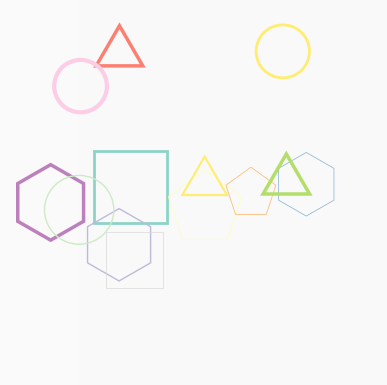[{"shape": "square", "thickness": 2, "radius": 0.47, "center": [0.337, 0.513]}, {"shape": "pentagon", "thickness": 0.5, "radius": 0.5, "center": [0.529, 0.459]}, {"shape": "hexagon", "thickness": 1, "radius": 0.47, "center": [0.307, 0.364]}, {"shape": "triangle", "thickness": 2.5, "radius": 0.35, "center": [0.308, 0.864]}, {"shape": "hexagon", "thickness": 0.5, "radius": 0.41, "center": [0.79, 0.521]}, {"shape": "pentagon", "thickness": 0.5, "radius": 0.34, "center": [0.647, 0.498]}, {"shape": "triangle", "thickness": 2.5, "radius": 0.35, "center": [0.739, 0.531]}, {"shape": "circle", "thickness": 3, "radius": 0.34, "center": [0.208, 0.776]}, {"shape": "square", "thickness": 0.5, "radius": 0.36, "center": [0.347, 0.325]}, {"shape": "hexagon", "thickness": 2.5, "radius": 0.49, "center": [0.131, 0.474]}, {"shape": "circle", "thickness": 1, "radius": 0.45, "center": [0.204, 0.455]}, {"shape": "circle", "thickness": 2, "radius": 0.34, "center": [0.73, 0.867]}, {"shape": "triangle", "thickness": 1.5, "radius": 0.33, "center": [0.528, 0.527]}]